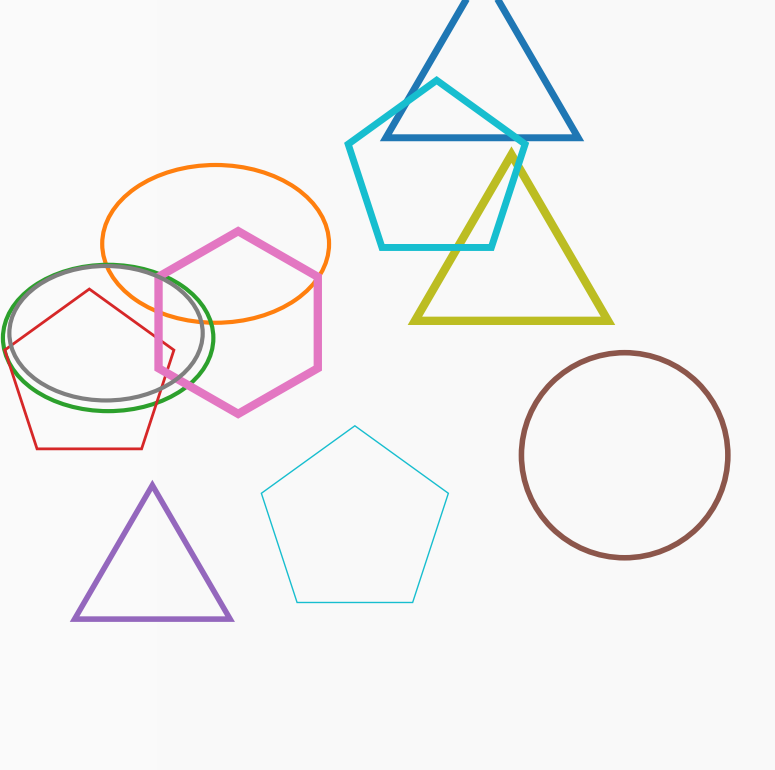[{"shape": "triangle", "thickness": 2.5, "radius": 0.72, "center": [0.622, 0.893]}, {"shape": "oval", "thickness": 1.5, "radius": 0.73, "center": [0.278, 0.683]}, {"shape": "oval", "thickness": 1.5, "radius": 0.68, "center": [0.14, 0.561]}, {"shape": "pentagon", "thickness": 1, "radius": 0.57, "center": [0.115, 0.51]}, {"shape": "triangle", "thickness": 2, "radius": 0.58, "center": [0.197, 0.254]}, {"shape": "circle", "thickness": 2, "radius": 0.67, "center": [0.806, 0.409]}, {"shape": "hexagon", "thickness": 3, "radius": 0.59, "center": [0.307, 0.581]}, {"shape": "oval", "thickness": 1.5, "radius": 0.62, "center": [0.137, 0.567]}, {"shape": "triangle", "thickness": 3, "radius": 0.72, "center": [0.66, 0.655]}, {"shape": "pentagon", "thickness": 2.5, "radius": 0.6, "center": [0.563, 0.776]}, {"shape": "pentagon", "thickness": 0.5, "radius": 0.63, "center": [0.458, 0.32]}]